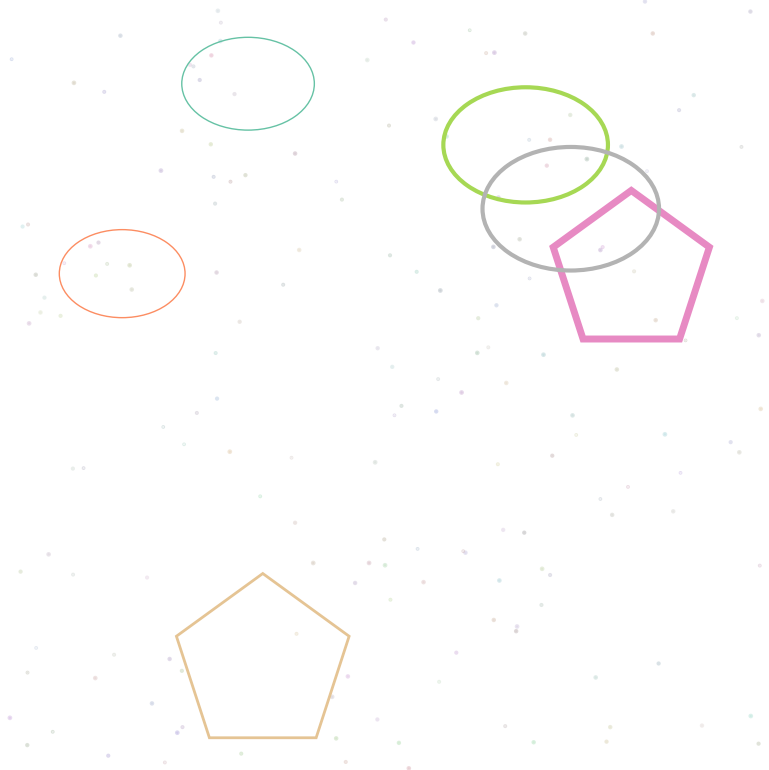[{"shape": "oval", "thickness": 0.5, "radius": 0.43, "center": [0.322, 0.891]}, {"shape": "oval", "thickness": 0.5, "radius": 0.41, "center": [0.159, 0.645]}, {"shape": "pentagon", "thickness": 2.5, "radius": 0.53, "center": [0.82, 0.646]}, {"shape": "oval", "thickness": 1.5, "radius": 0.53, "center": [0.683, 0.812]}, {"shape": "pentagon", "thickness": 1, "radius": 0.59, "center": [0.341, 0.137]}, {"shape": "oval", "thickness": 1.5, "radius": 0.57, "center": [0.741, 0.729]}]